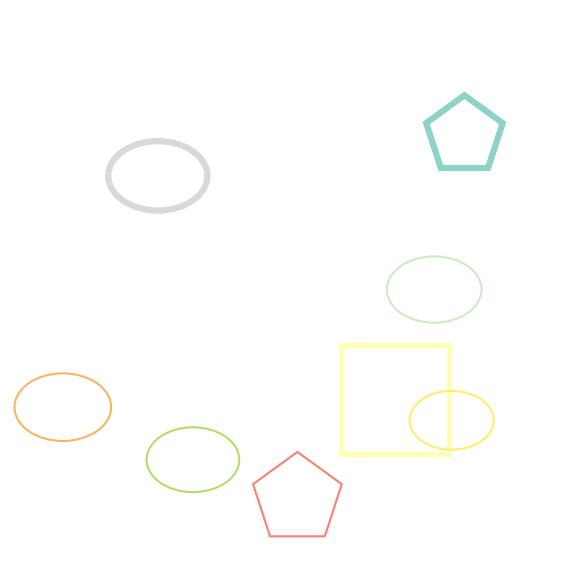[{"shape": "pentagon", "thickness": 3, "radius": 0.35, "center": [0.804, 0.765]}, {"shape": "square", "thickness": 2.5, "radius": 0.47, "center": [0.684, 0.307]}, {"shape": "pentagon", "thickness": 1, "radius": 0.4, "center": [0.515, 0.136]}, {"shape": "oval", "thickness": 1, "radius": 0.42, "center": [0.109, 0.294]}, {"shape": "oval", "thickness": 1, "radius": 0.4, "center": [0.334, 0.203]}, {"shape": "oval", "thickness": 3, "radius": 0.43, "center": [0.273, 0.695]}, {"shape": "oval", "thickness": 1, "radius": 0.41, "center": [0.752, 0.498]}, {"shape": "oval", "thickness": 1, "radius": 0.36, "center": [0.782, 0.271]}]